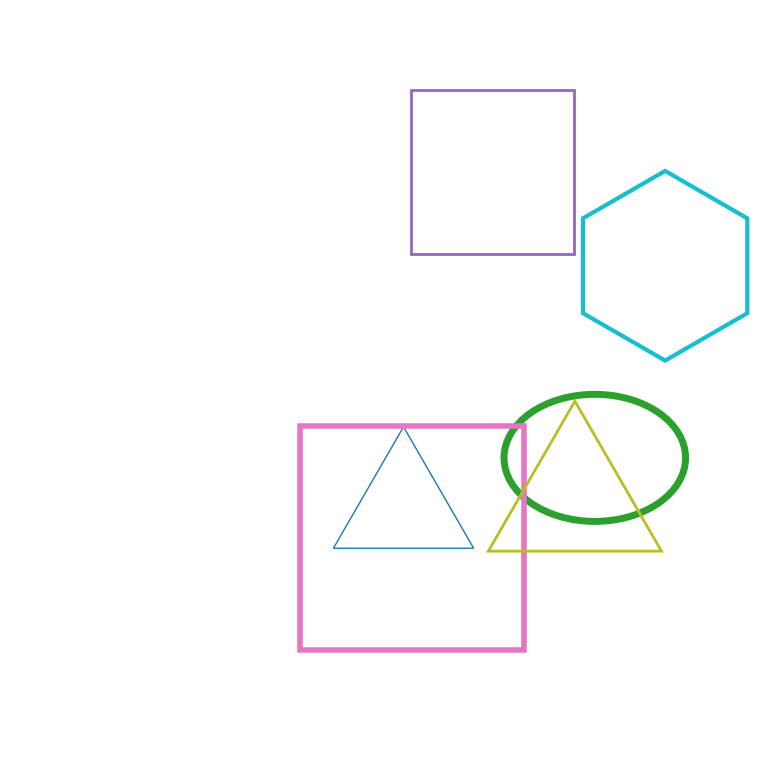[{"shape": "triangle", "thickness": 0.5, "radius": 0.53, "center": [0.524, 0.341]}, {"shape": "oval", "thickness": 2.5, "radius": 0.59, "center": [0.772, 0.405]}, {"shape": "square", "thickness": 1, "radius": 0.53, "center": [0.64, 0.776]}, {"shape": "square", "thickness": 2, "radius": 0.73, "center": [0.535, 0.301]}, {"shape": "triangle", "thickness": 1, "radius": 0.65, "center": [0.747, 0.349]}, {"shape": "hexagon", "thickness": 1.5, "radius": 0.62, "center": [0.864, 0.655]}]